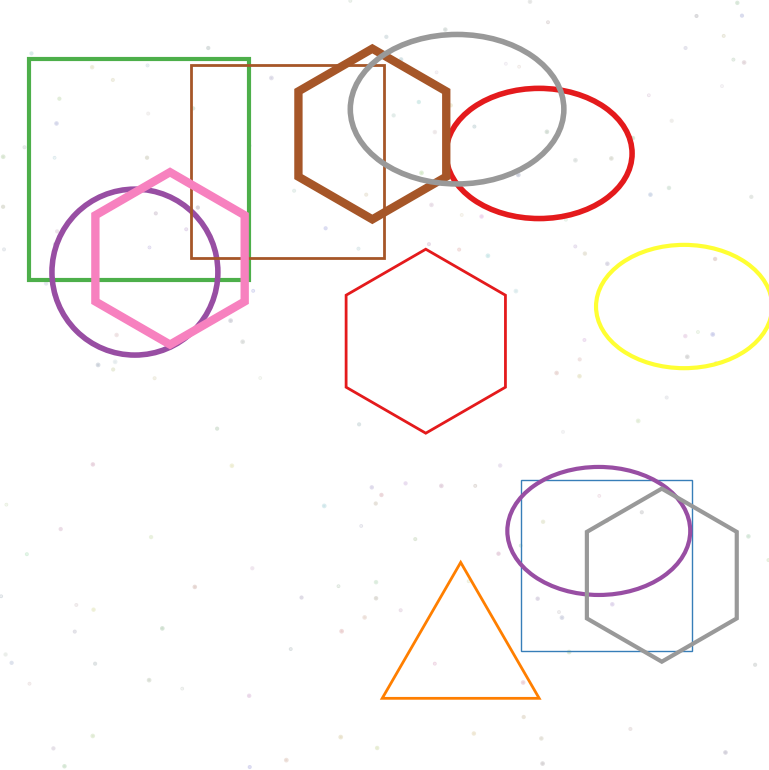[{"shape": "hexagon", "thickness": 1, "radius": 0.6, "center": [0.553, 0.557]}, {"shape": "oval", "thickness": 2, "radius": 0.6, "center": [0.7, 0.801]}, {"shape": "square", "thickness": 0.5, "radius": 0.55, "center": [0.788, 0.266]}, {"shape": "square", "thickness": 1.5, "radius": 0.72, "center": [0.18, 0.78]}, {"shape": "circle", "thickness": 2, "radius": 0.54, "center": [0.175, 0.647]}, {"shape": "oval", "thickness": 1.5, "radius": 0.59, "center": [0.778, 0.31]}, {"shape": "triangle", "thickness": 1, "radius": 0.59, "center": [0.598, 0.152]}, {"shape": "oval", "thickness": 1.5, "radius": 0.57, "center": [0.888, 0.602]}, {"shape": "square", "thickness": 1, "radius": 0.63, "center": [0.373, 0.79]}, {"shape": "hexagon", "thickness": 3, "radius": 0.55, "center": [0.484, 0.826]}, {"shape": "hexagon", "thickness": 3, "radius": 0.56, "center": [0.221, 0.664]}, {"shape": "hexagon", "thickness": 1.5, "radius": 0.56, "center": [0.859, 0.253]}, {"shape": "oval", "thickness": 2, "radius": 0.69, "center": [0.594, 0.858]}]